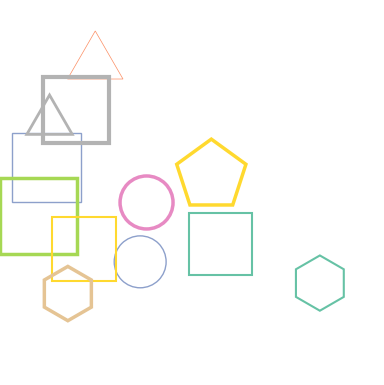[{"shape": "hexagon", "thickness": 1.5, "radius": 0.36, "center": [0.831, 0.265]}, {"shape": "square", "thickness": 1.5, "radius": 0.4, "center": [0.573, 0.365]}, {"shape": "triangle", "thickness": 0.5, "radius": 0.42, "center": [0.247, 0.836]}, {"shape": "square", "thickness": 1, "radius": 0.45, "center": [0.121, 0.564]}, {"shape": "circle", "thickness": 1, "radius": 0.34, "center": [0.364, 0.32]}, {"shape": "circle", "thickness": 2.5, "radius": 0.34, "center": [0.381, 0.474]}, {"shape": "square", "thickness": 2.5, "radius": 0.5, "center": [0.1, 0.439]}, {"shape": "pentagon", "thickness": 2.5, "radius": 0.47, "center": [0.549, 0.544]}, {"shape": "square", "thickness": 1.5, "radius": 0.42, "center": [0.219, 0.353]}, {"shape": "hexagon", "thickness": 2.5, "radius": 0.35, "center": [0.176, 0.238]}, {"shape": "triangle", "thickness": 2, "radius": 0.34, "center": [0.129, 0.685]}, {"shape": "square", "thickness": 3, "radius": 0.42, "center": [0.198, 0.714]}]